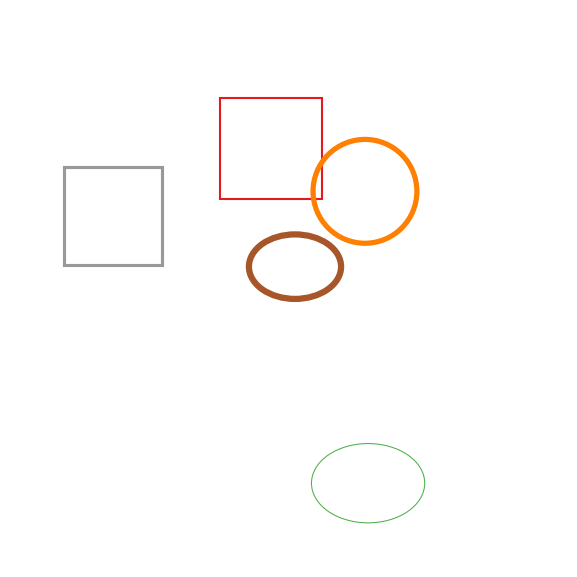[{"shape": "square", "thickness": 1, "radius": 0.44, "center": [0.469, 0.742]}, {"shape": "oval", "thickness": 0.5, "radius": 0.49, "center": [0.637, 0.162]}, {"shape": "circle", "thickness": 2.5, "radius": 0.45, "center": [0.632, 0.668]}, {"shape": "oval", "thickness": 3, "radius": 0.4, "center": [0.511, 0.537]}, {"shape": "square", "thickness": 1.5, "radius": 0.42, "center": [0.195, 0.625]}]